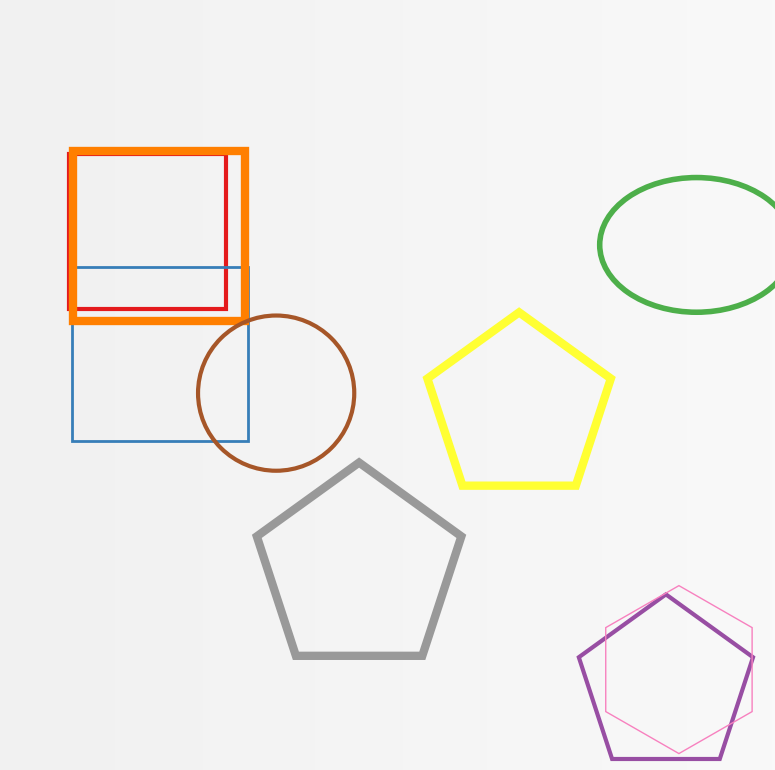[{"shape": "square", "thickness": 1.5, "radius": 0.5, "center": [0.19, 0.699]}, {"shape": "square", "thickness": 1, "radius": 0.57, "center": [0.207, 0.54]}, {"shape": "oval", "thickness": 2, "radius": 0.62, "center": [0.899, 0.682]}, {"shape": "pentagon", "thickness": 1.5, "radius": 0.59, "center": [0.859, 0.11]}, {"shape": "square", "thickness": 3, "radius": 0.55, "center": [0.205, 0.693]}, {"shape": "pentagon", "thickness": 3, "radius": 0.62, "center": [0.67, 0.47]}, {"shape": "circle", "thickness": 1.5, "radius": 0.5, "center": [0.356, 0.489]}, {"shape": "hexagon", "thickness": 0.5, "radius": 0.55, "center": [0.876, 0.13]}, {"shape": "pentagon", "thickness": 3, "radius": 0.69, "center": [0.463, 0.261]}]